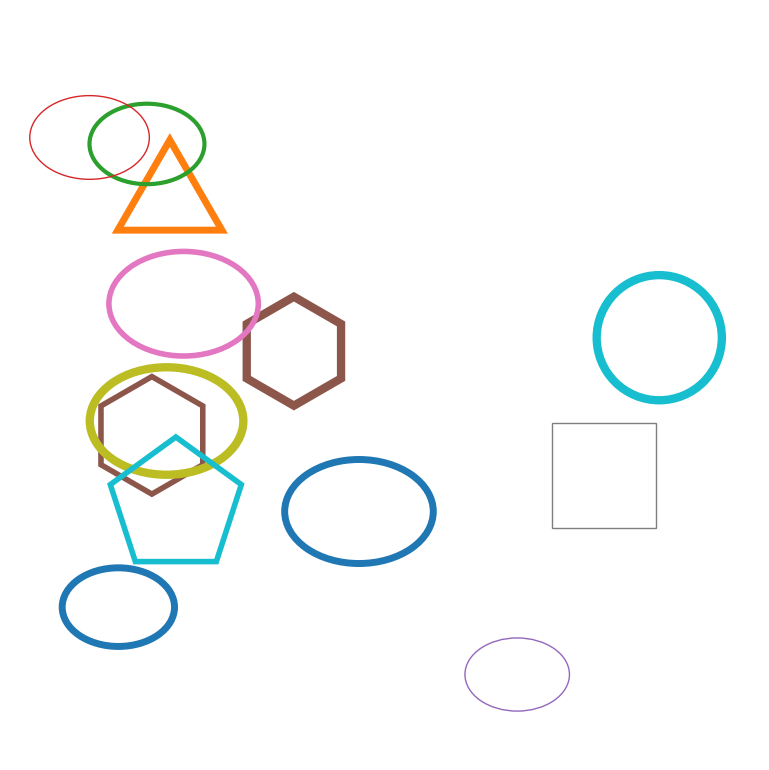[{"shape": "oval", "thickness": 2.5, "radius": 0.48, "center": [0.466, 0.336]}, {"shape": "oval", "thickness": 2.5, "radius": 0.36, "center": [0.154, 0.212]}, {"shape": "triangle", "thickness": 2.5, "radius": 0.39, "center": [0.221, 0.74]}, {"shape": "oval", "thickness": 1.5, "radius": 0.37, "center": [0.191, 0.813]}, {"shape": "oval", "thickness": 0.5, "radius": 0.39, "center": [0.116, 0.821]}, {"shape": "oval", "thickness": 0.5, "radius": 0.34, "center": [0.672, 0.124]}, {"shape": "hexagon", "thickness": 3, "radius": 0.35, "center": [0.382, 0.544]}, {"shape": "hexagon", "thickness": 2, "radius": 0.38, "center": [0.197, 0.435]}, {"shape": "oval", "thickness": 2, "radius": 0.49, "center": [0.238, 0.606]}, {"shape": "square", "thickness": 0.5, "radius": 0.34, "center": [0.784, 0.382]}, {"shape": "oval", "thickness": 3, "radius": 0.5, "center": [0.216, 0.453]}, {"shape": "pentagon", "thickness": 2, "radius": 0.45, "center": [0.228, 0.343]}, {"shape": "circle", "thickness": 3, "radius": 0.41, "center": [0.856, 0.561]}]